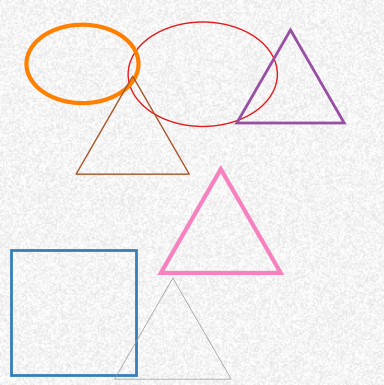[{"shape": "oval", "thickness": 1, "radius": 0.97, "center": [0.527, 0.807]}, {"shape": "square", "thickness": 2, "radius": 0.81, "center": [0.191, 0.189]}, {"shape": "triangle", "thickness": 2, "radius": 0.81, "center": [0.755, 0.761]}, {"shape": "oval", "thickness": 3, "radius": 0.73, "center": [0.214, 0.834]}, {"shape": "triangle", "thickness": 1, "radius": 0.85, "center": [0.345, 0.632]}, {"shape": "triangle", "thickness": 3, "radius": 0.9, "center": [0.574, 0.381]}, {"shape": "triangle", "thickness": 0.5, "radius": 0.87, "center": [0.449, 0.103]}]